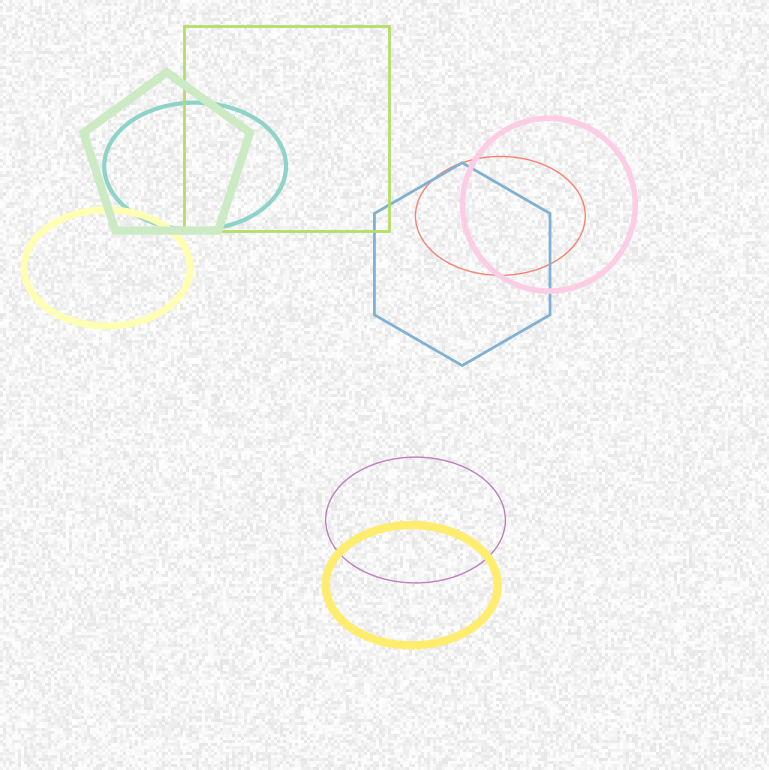[{"shape": "oval", "thickness": 1.5, "radius": 0.59, "center": [0.253, 0.784]}, {"shape": "oval", "thickness": 2.5, "radius": 0.54, "center": [0.139, 0.652]}, {"shape": "oval", "thickness": 0.5, "radius": 0.55, "center": [0.65, 0.72]}, {"shape": "hexagon", "thickness": 1, "radius": 0.66, "center": [0.6, 0.657]}, {"shape": "square", "thickness": 1, "radius": 0.67, "center": [0.372, 0.833]}, {"shape": "circle", "thickness": 2, "radius": 0.56, "center": [0.713, 0.734]}, {"shape": "oval", "thickness": 0.5, "radius": 0.58, "center": [0.54, 0.325]}, {"shape": "pentagon", "thickness": 3, "radius": 0.57, "center": [0.217, 0.793]}, {"shape": "oval", "thickness": 3, "radius": 0.56, "center": [0.535, 0.24]}]